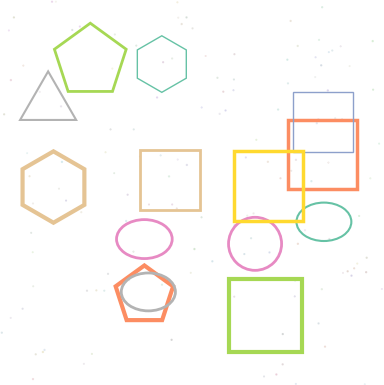[{"shape": "oval", "thickness": 1.5, "radius": 0.36, "center": [0.841, 0.424]}, {"shape": "hexagon", "thickness": 1, "radius": 0.37, "center": [0.42, 0.834]}, {"shape": "square", "thickness": 2.5, "radius": 0.45, "center": [0.838, 0.598]}, {"shape": "pentagon", "thickness": 3, "radius": 0.39, "center": [0.375, 0.232]}, {"shape": "square", "thickness": 1, "radius": 0.39, "center": [0.84, 0.684]}, {"shape": "oval", "thickness": 2, "radius": 0.36, "center": [0.375, 0.379]}, {"shape": "circle", "thickness": 2, "radius": 0.34, "center": [0.663, 0.367]}, {"shape": "square", "thickness": 3, "radius": 0.47, "center": [0.69, 0.18]}, {"shape": "pentagon", "thickness": 2, "radius": 0.49, "center": [0.235, 0.842]}, {"shape": "square", "thickness": 2.5, "radius": 0.45, "center": [0.698, 0.517]}, {"shape": "hexagon", "thickness": 3, "radius": 0.46, "center": [0.139, 0.514]}, {"shape": "square", "thickness": 2, "radius": 0.39, "center": [0.441, 0.533]}, {"shape": "triangle", "thickness": 1.5, "radius": 0.42, "center": [0.125, 0.73]}, {"shape": "oval", "thickness": 2, "radius": 0.35, "center": [0.385, 0.242]}]